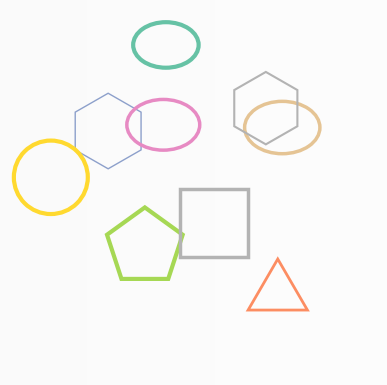[{"shape": "oval", "thickness": 3, "radius": 0.42, "center": [0.428, 0.883]}, {"shape": "triangle", "thickness": 2, "radius": 0.44, "center": [0.717, 0.239]}, {"shape": "hexagon", "thickness": 1, "radius": 0.49, "center": [0.279, 0.66]}, {"shape": "oval", "thickness": 2.5, "radius": 0.47, "center": [0.421, 0.676]}, {"shape": "pentagon", "thickness": 3, "radius": 0.51, "center": [0.374, 0.359]}, {"shape": "circle", "thickness": 3, "radius": 0.48, "center": [0.131, 0.539]}, {"shape": "oval", "thickness": 2.5, "radius": 0.49, "center": [0.728, 0.669]}, {"shape": "hexagon", "thickness": 1.5, "radius": 0.47, "center": [0.686, 0.719]}, {"shape": "square", "thickness": 2.5, "radius": 0.44, "center": [0.552, 0.42]}]